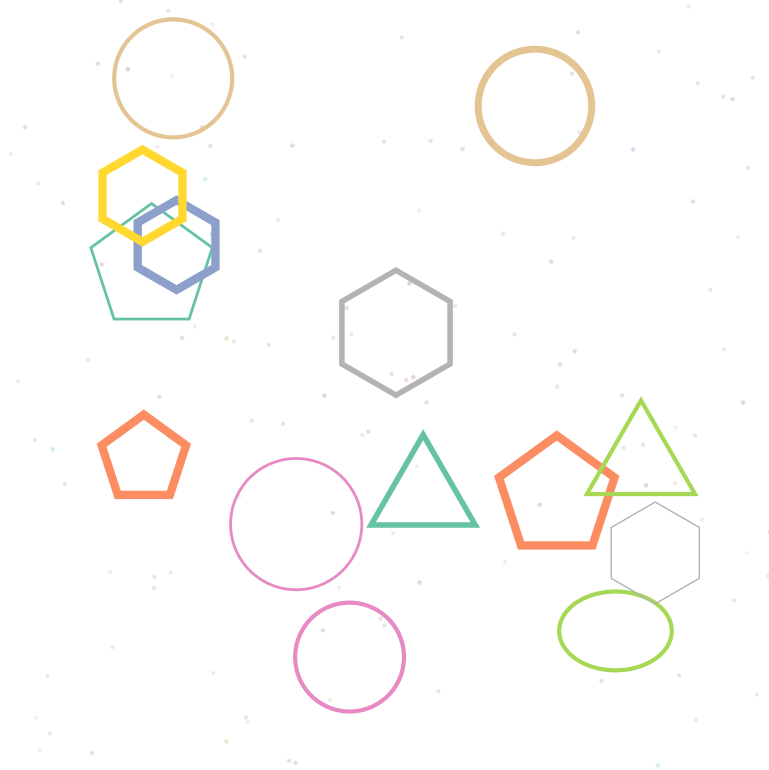[{"shape": "pentagon", "thickness": 1, "radius": 0.41, "center": [0.197, 0.653]}, {"shape": "triangle", "thickness": 2, "radius": 0.39, "center": [0.55, 0.357]}, {"shape": "pentagon", "thickness": 3, "radius": 0.39, "center": [0.723, 0.356]}, {"shape": "pentagon", "thickness": 3, "radius": 0.29, "center": [0.187, 0.404]}, {"shape": "hexagon", "thickness": 3, "radius": 0.29, "center": [0.229, 0.682]}, {"shape": "circle", "thickness": 1.5, "radius": 0.35, "center": [0.454, 0.147]}, {"shape": "circle", "thickness": 1, "radius": 0.43, "center": [0.385, 0.319]}, {"shape": "oval", "thickness": 1.5, "radius": 0.37, "center": [0.799, 0.181]}, {"shape": "triangle", "thickness": 1.5, "radius": 0.41, "center": [0.832, 0.399]}, {"shape": "hexagon", "thickness": 3, "radius": 0.3, "center": [0.185, 0.746]}, {"shape": "circle", "thickness": 2.5, "radius": 0.37, "center": [0.695, 0.862]}, {"shape": "circle", "thickness": 1.5, "radius": 0.38, "center": [0.225, 0.898]}, {"shape": "hexagon", "thickness": 2, "radius": 0.41, "center": [0.514, 0.568]}, {"shape": "hexagon", "thickness": 0.5, "radius": 0.33, "center": [0.851, 0.282]}]